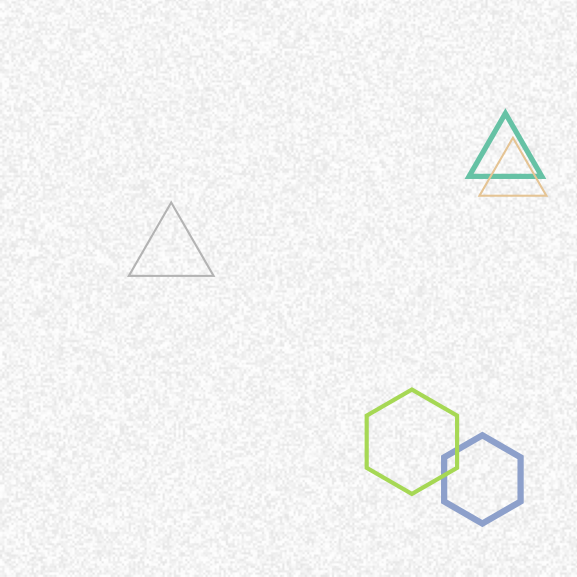[{"shape": "triangle", "thickness": 2.5, "radius": 0.36, "center": [0.875, 0.73]}, {"shape": "hexagon", "thickness": 3, "radius": 0.38, "center": [0.835, 0.169]}, {"shape": "hexagon", "thickness": 2, "radius": 0.45, "center": [0.713, 0.234]}, {"shape": "triangle", "thickness": 1, "radius": 0.33, "center": [0.888, 0.694]}, {"shape": "triangle", "thickness": 1, "radius": 0.42, "center": [0.296, 0.564]}]